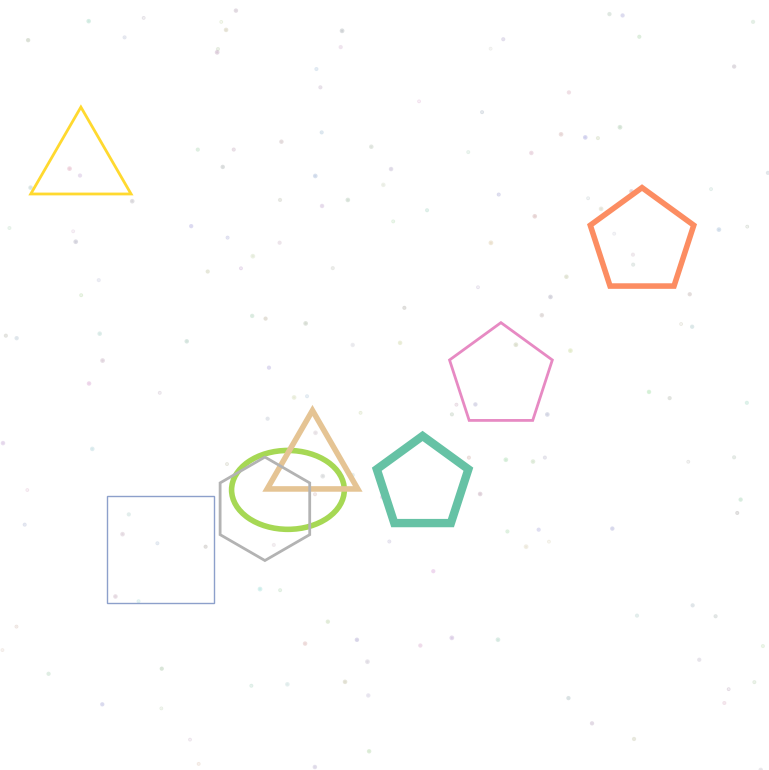[{"shape": "pentagon", "thickness": 3, "radius": 0.31, "center": [0.549, 0.371]}, {"shape": "pentagon", "thickness": 2, "radius": 0.35, "center": [0.834, 0.686]}, {"shape": "square", "thickness": 0.5, "radius": 0.35, "center": [0.209, 0.286]}, {"shape": "pentagon", "thickness": 1, "radius": 0.35, "center": [0.651, 0.511]}, {"shape": "oval", "thickness": 2, "radius": 0.37, "center": [0.374, 0.364]}, {"shape": "triangle", "thickness": 1, "radius": 0.38, "center": [0.105, 0.786]}, {"shape": "triangle", "thickness": 2, "radius": 0.34, "center": [0.406, 0.399]}, {"shape": "hexagon", "thickness": 1, "radius": 0.34, "center": [0.344, 0.339]}]